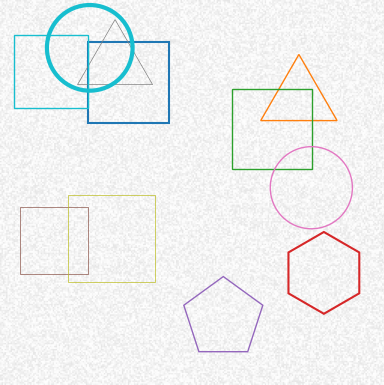[{"shape": "square", "thickness": 1.5, "radius": 0.53, "center": [0.334, 0.785]}, {"shape": "triangle", "thickness": 1, "radius": 0.57, "center": [0.776, 0.744]}, {"shape": "square", "thickness": 1, "radius": 0.52, "center": [0.706, 0.666]}, {"shape": "hexagon", "thickness": 1.5, "radius": 0.53, "center": [0.841, 0.291]}, {"shape": "pentagon", "thickness": 1, "radius": 0.54, "center": [0.58, 0.174]}, {"shape": "square", "thickness": 0.5, "radius": 0.44, "center": [0.14, 0.376]}, {"shape": "circle", "thickness": 1, "radius": 0.53, "center": [0.809, 0.512]}, {"shape": "triangle", "thickness": 0.5, "radius": 0.56, "center": [0.299, 0.836]}, {"shape": "square", "thickness": 0.5, "radius": 0.56, "center": [0.29, 0.379]}, {"shape": "circle", "thickness": 3, "radius": 0.56, "center": [0.233, 0.876]}, {"shape": "square", "thickness": 1, "radius": 0.48, "center": [0.132, 0.815]}]